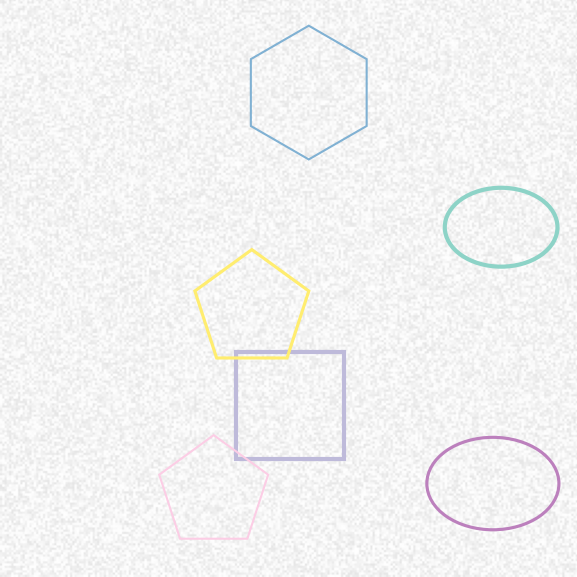[{"shape": "oval", "thickness": 2, "radius": 0.49, "center": [0.868, 0.606]}, {"shape": "square", "thickness": 2, "radius": 0.46, "center": [0.502, 0.297]}, {"shape": "hexagon", "thickness": 1, "radius": 0.58, "center": [0.535, 0.839]}, {"shape": "pentagon", "thickness": 1, "radius": 0.5, "center": [0.37, 0.147]}, {"shape": "oval", "thickness": 1.5, "radius": 0.57, "center": [0.853, 0.162]}, {"shape": "pentagon", "thickness": 1.5, "radius": 0.52, "center": [0.436, 0.463]}]